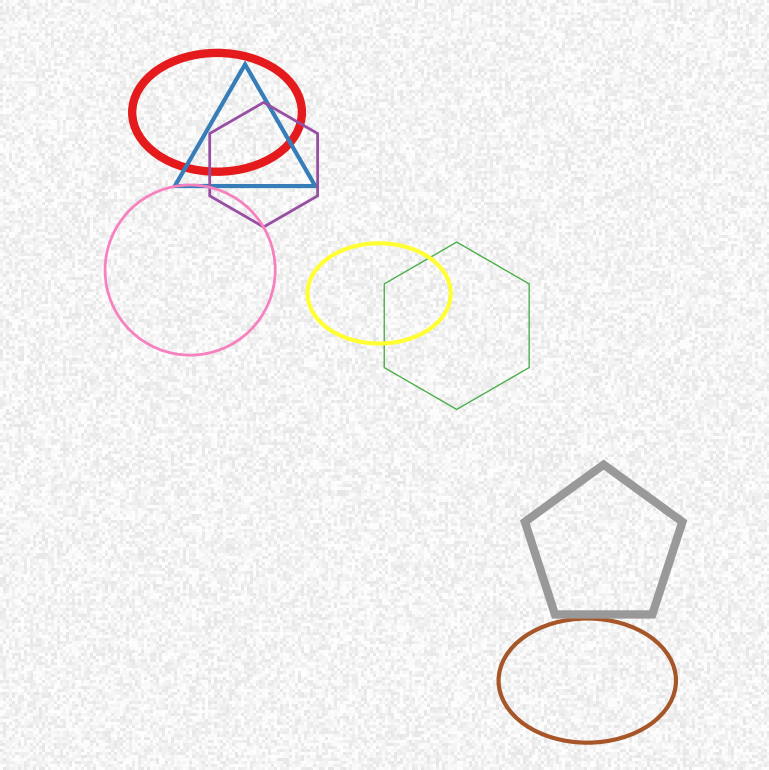[{"shape": "oval", "thickness": 3, "radius": 0.55, "center": [0.282, 0.854]}, {"shape": "triangle", "thickness": 1.5, "radius": 0.53, "center": [0.318, 0.811]}, {"shape": "hexagon", "thickness": 0.5, "radius": 0.54, "center": [0.593, 0.577]}, {"shape": "hexagon", "thickness": 1, "radius": 0.4, "center": [0.342, 0.786]}, {"shape": "oval", "thickness": 1.5, "radius": 0.47, "center": [0.492, 0.619]}, {"shape": "oval", "thickness": 1.5, "radius": 0.58, "center": [0.763, 0.116]}, {"shape": "circle", "thickness": 1, "radius": 0.55, "center": [0.247, 0.649]}, {"shape": "pentagon", "thickness": 3, "radius": 0.54, "center": [0.784, 0.289]}]